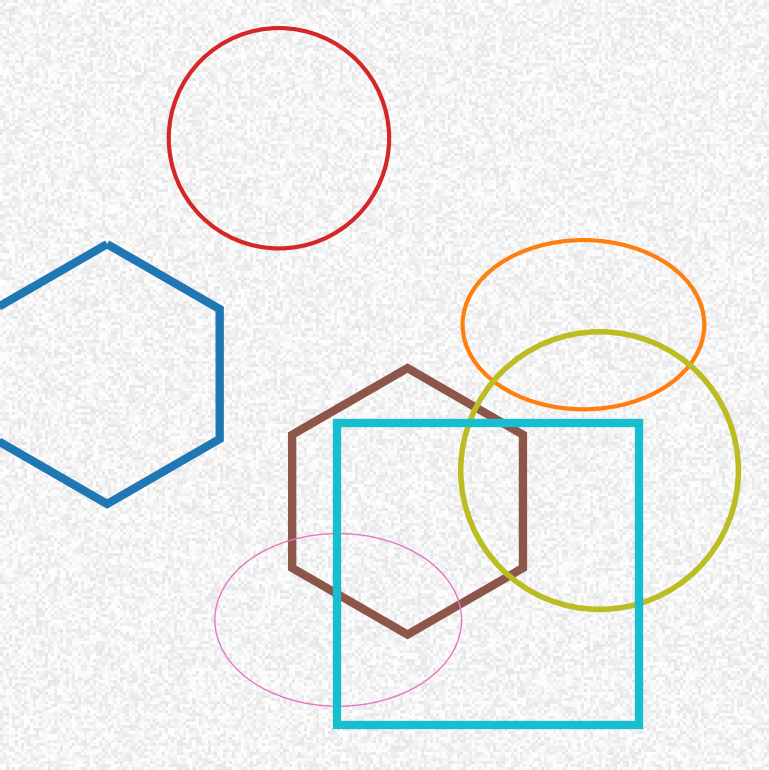[{"shape": "hexagon", "thickness": 3, "radius": 0.84, "center": [0.139, 0.514]}, {"shape": "oval", "thickness": 1.5, "radius": 0.78, "center": [0.758, 0.578]}, {"shape": "circle", "thickness": 1.5, "radius": 0.72, "center": [0.362, 0.82]}, {"shape": "hexagon", "thickness": 3, "radius": 0.87, "center": [0.529, 0.349]}, {"shape": "oval", "thickness": 0.5, "radius": 0.8, "center": [0.439, 0.195]}, {"shape": "circle", "thickness": 2, "radius": 0.9, "center": [0.779, 0.389]}, {"shape": "square", "thickness": 3, "radius": 0.98, "center": [0.634, 0.255]}]